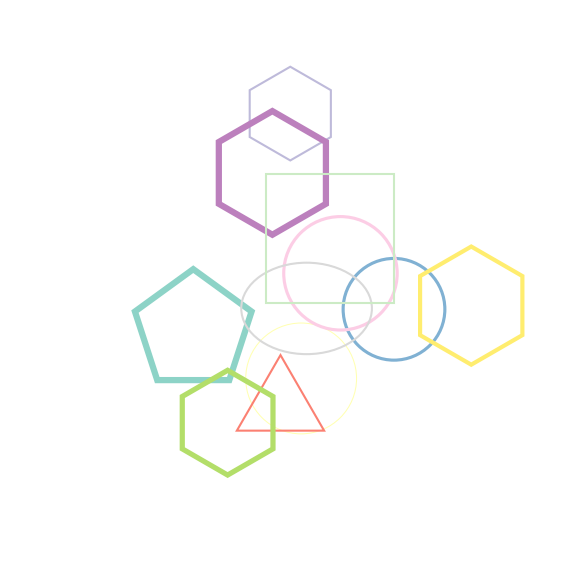[{"shape": "pentagon", "thickness": 3, "radius": 0.53, "center": [0.335, 0.427]}, {"shape": "circle", "thickness": 0.5, "radius": 0.48, "center": [0.521, 0.344]}, {"shape": "hexagon", "thickness": 1, "radius": 0.41, "center": [0.503, 0.802]}, {"shape": "triangle", "thickness": 1, "radius": 0.44, "center": [0.486, 0.297]}, {"shape": "circle", "thickness": 1.5, "radius": 0.44, "center": [0.682, 0.464]}, {"shape": "hexagon", "thickness": 2.5, "radius": 0.45, "center": [0.394, 0.267]}, {"shape": "circle", "thickness": 1.5, "radius": 0.49, "center": [0.59, 0.526]}, {"shape": "oval", "thickness": 1, "radius": 0.57, "center": [0.531, 0.465]}, {"shape": "hexagon", "thickness": 3, "radius": 0.54, "center": [0.472, 0.7]}, {"shape": "square", "thickness": 1, "radius": 0.56, "center": [0.571, 0.586]}, {"shape": "hexagon", "thickness": 2, "radius": 0.51, "center": [0.816, 0.47]}]